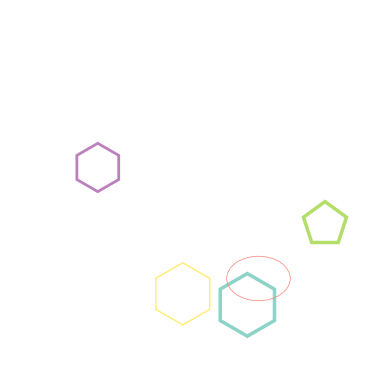[{"shape": "hexagon", "thickness": 2.5, "radius": 0.41, "center": [0.642, 0.208]}, {"shape": "oval", "thickness": 0.5, "radius": 0.41, "center": [0.671, 0.277]}, {"shape": "pentagon", "thickness": 2.5, "radius": 0.29, "center": [0.844, 0.418]}, {"shape": "hexagon", "thickness": 2, "radius": 0.31, "center": [0.254, 0.565]}, {"shape": "hexagon", "thickness": 1, "radius": 0.4, "center": [0.475, 0.237]}]